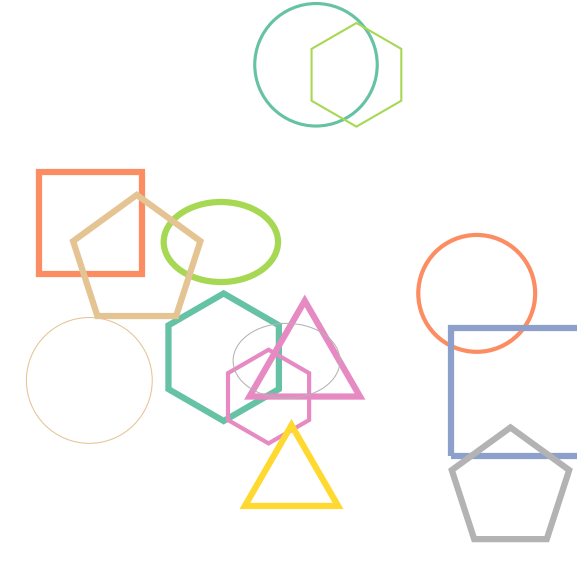[{"shape": "hexagon", "thickness": 3, "radius": 0.55, "center": [0.387, 0.381]}, {"shape": "circle", "thickness": 1.5, "radius": 0.53, "center": [0.547, 0.887]}, {"shape": "circle", "thickness": 2, "radius": 0.51, "center": [0.825, 0.491]}, {"shape": "square", "thickness": 3, "radius": 0.44, "center": [0.157, 0.612]}, {"shape": "square", "thickness": 3, "radius": 0.55, "center": [0.892, 0.321]}, {"shape": "hexagon", "thickness": 2, "radius": 0.41, "center": [0.465, 0.312]}, {"shape": "triangle", "thickness": 3, "radius": 0.55, "center": [0.528, 0.368]}, {"shape": "oval", "thickness": 3, "radius": 0.49, "center": [0.382, 0.58]}, {"shape": "hexagon", "thickness": 1, "radius": 0.45, "center": [0.617, 0.87]}, {"shape": "triangle", "thickness": 3, "radius": 0.47, "center": [0.505, 0.17]}, {"shape": "circle", "thickness": 0.5, "radius": 0.54, "center": [0.155, 0.34]}, {"shape": "pentagon", "thickness": 3, "radius": 0.58, "center": [0.237, 0.546]}, {"shape": "pentagon", "thickness": 3, "radius": 0.53, "center": [0.884, 0.152]}, {"shape": "oval", "thickness": 0.5, "radius": 0.46, "center": [0.496, 0.374]}]